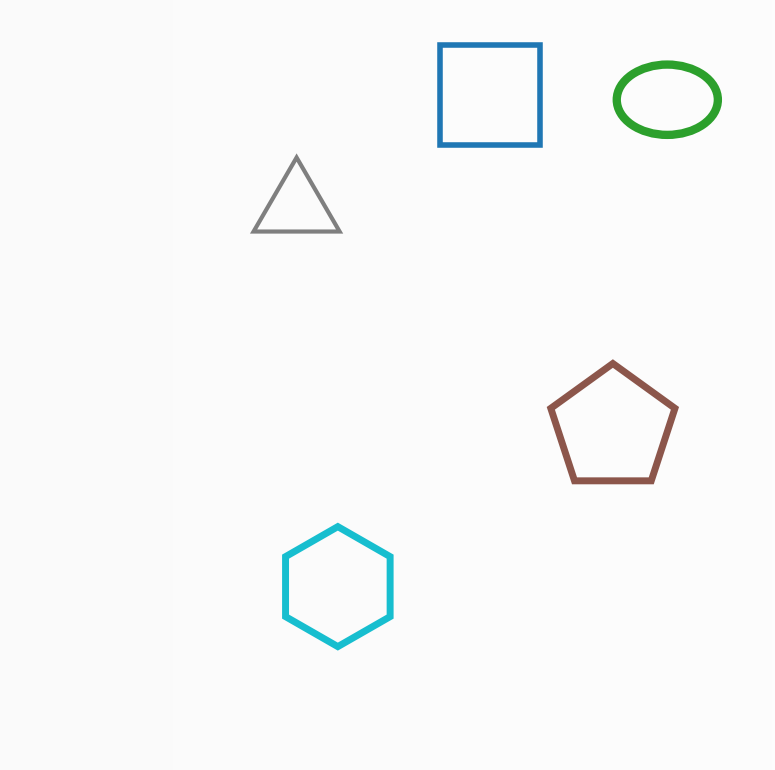[{"shape": "square", "thickness": 2, "radius": 0.32, "center": [0.632, 0.877]}, {"shape": "oval", "thickness": 3, "radius": 0.33, "center": [0.861, 0.87]}, {"shape": "pentagon", "thickness": 2.5, "radius": 0.42, "center": [0.791, 0.444]}, {"shape": "triangle", "thickness": 1.5, "radius": 0.32, "center": [0.383, 0.731]}, {"shape": "hexagon", "thickness": 2.5, "radius": 0.39, "center": [0.436, 0.238]}]